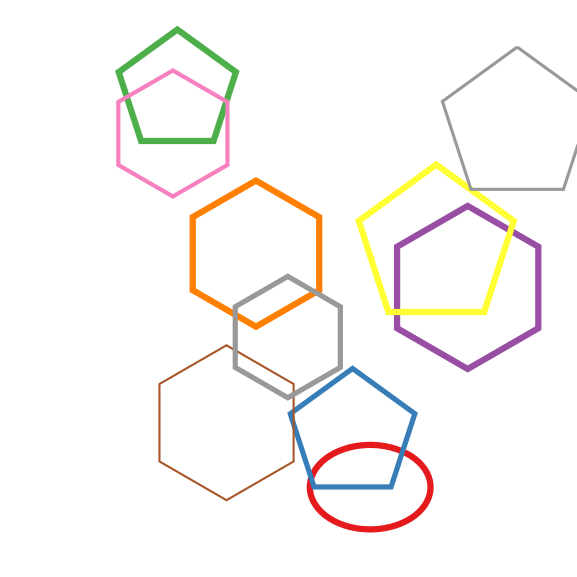[{"shape": "oval", "thickness": 3, "radius": 0.52, "center": [0.641, 0.156]}, {"shape": "pentagon", "thickness": 2.5, "radius": 0.57, "center": [0.61, 0.248]}, {"shape": "pentagon", "thickness": 3, "radius": 0.53, "center": [0.307, 0.841]}, {"shape": "hexagon", "thickness": 3, "radius": 0.71, "center": [0.81, 0.501]}, {"shape": "hexagon", "thickness": 3, "radius": 0.63, "center": [0.443, 0.56]}, {"shape": "pentagon", "thickness": 3, "radius": 0.71, "center": [0.755, 0.573]}, {"shape": "hexagon", "thickness": 1, "radius": 0.67, "center": [0.392, 0.267]}, {"shape": "hexagon", "thickness": 2, "radius": 0.55, "center": [0.299, 0.768]}, {"shape": "pentagon", "thickness": 1.5, "radius": 0.68, "center": [0.896, 0.781]}, {"shape": "hexagon", "thickness": 2.5, "radius": 0.53, "center": [0.498, 0.415]}]